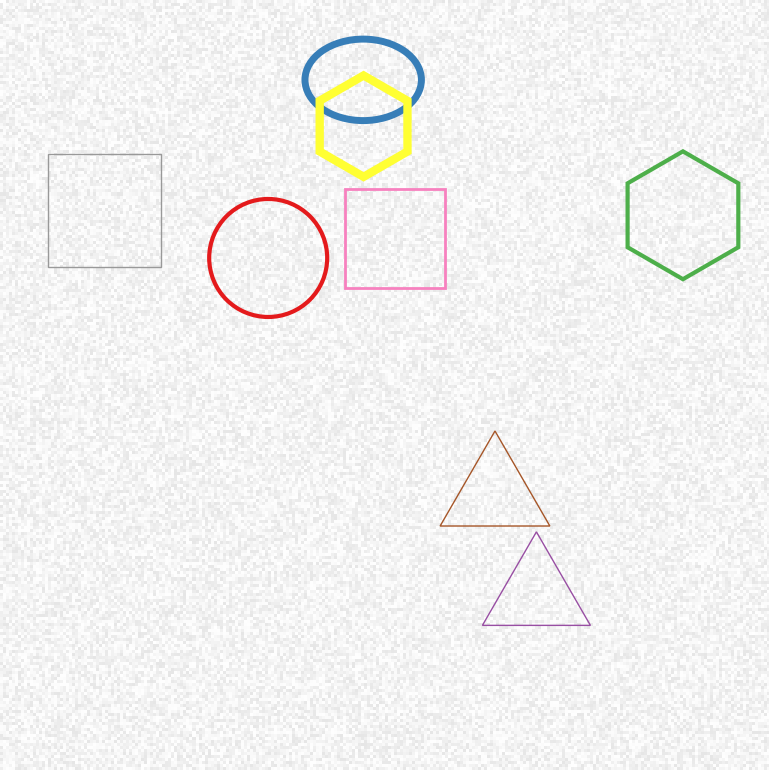[{"shape": "circle", "thickness": 1.5, "radius": 0.38, "center": [0.348, 0.665]}, {"shape": "oval", "thickness": 2.5, "radius": 0.38, "center": [0.472, 0.896]}, {"shape": "hexagon", "thickness": 1.5, "radius": 0.42, "center": [0.887, 0.72]}, {"shape": "triangle", "thickness": 0.5, "radius": 0.4, "center": [0.697, 0.228]}, {"shape": "hexagon", "thickness": 3, "radius": 0.33, "center": [0.472, 0.836]}, {"shape": "triangle", "thickness": 0.5, "radius": 0.41, "center": [0.643, 0.358]}, {"shape": "square", "thickness": 1, "radius": 0.32, "center": [0.513, 0.69]}, {"shape": "square", "thickness": 0.5, "radius": 0.37, "center": [0.135, 0.726]}]